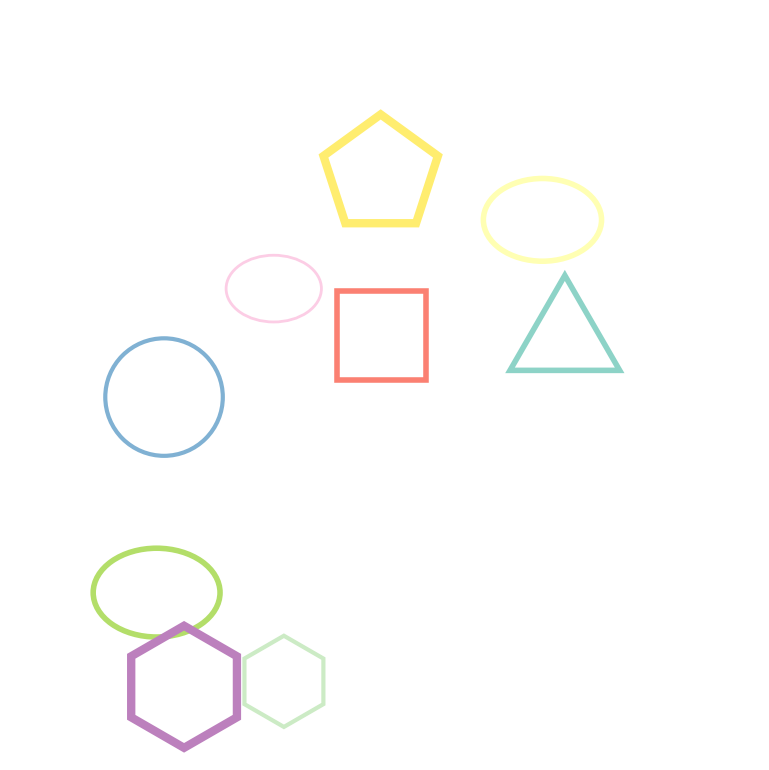[{"shape": "triangle", "thickness": 2, "radius": 0.41, "center": [0.734, 0.56]}, {"shape": "oval", "thickness": 2, "radius": 0.38, "center": [0.704, 0.714]}, {"shape": "square", "thickness": 2, "radius": 0.29, "center": [0.495, 0.564]}, {"shape": "circle", "thickness": 1.5, "radius": 0.38, "center": [0.213, 0.484]}, {"shape": "oval", "thickness": 2, "radius": 0.41, "center": [0.203, 0.23]}, {"shape": "oval", "thickness": 1, "radius": 0.31, "center": [0.356, 0.625]}, {"shape": "hexagon", "thickness": 3, "radius": 0.4, "center": [0.239, 0.108]}, {"shape": "hexagon", "thickness": 1.5, "radius": 0.3, "center": [0.369, 0.115]}, {"shape": "pentagon", "thickness": 3, "radius": 0.39, "center": [0.494, 0.773]}]